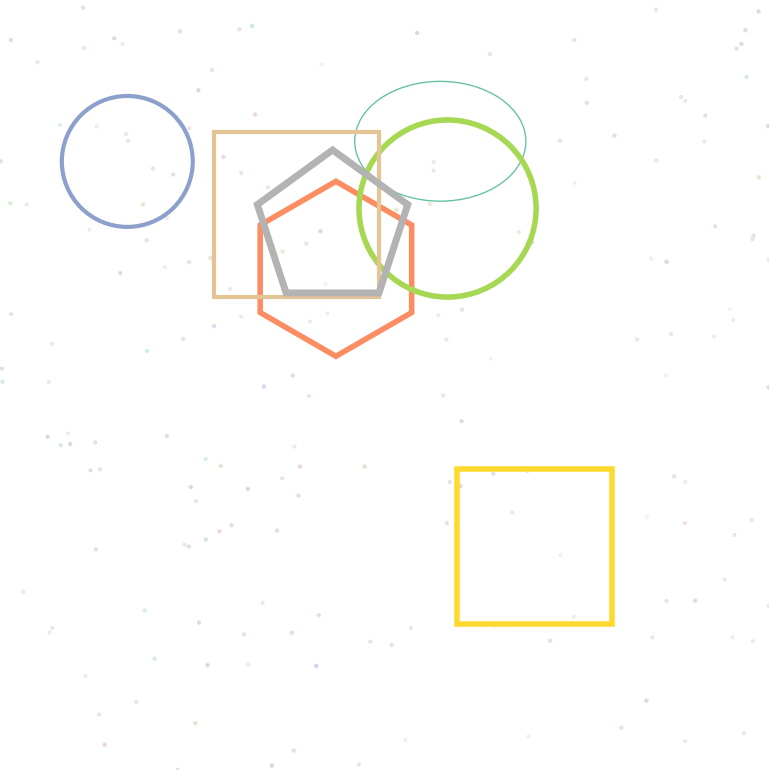[{"shape": "oval", "thickness": 0.5, "radius": 0.56, "center": [0.572, 0.817]}, {"shape": "hexagon", "thickness": 2, "radius": 0.57, "center": [0.436, 0.651]}, {"shape": "circle", "thickness": 1.5, "radius": 0.43, "center": [0.165, 0.79]}, {"shape": "circle", "thickness": 2, "radius": 0.58, "center": [0.581, 0.729]}, {"shape": "square", "thickness": 2, "radius": 0.5, "center": [0.695, 0.29]}, {"shape": "square", "thickness": 1.5, "radius": 0.54, "center": [0.386, 0.722]}, {"shape": "pentagon", "thickness": 2.5, "radius": 0.51, "center": [0.432, 0.703]}]